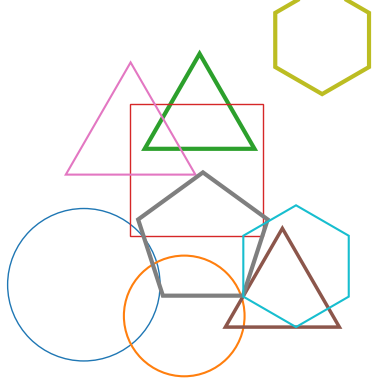[{"shape": "circle", "thickness": 1, "radius": 0.99, "center": [0.218, 0.26]}, {"shape": "circle", "thickness": 1.5, "radius": 0.78, "center": [0.479, 0.179]}, {"shape": "triangle", "thickness": 3, "radius": 0.82, "center": [0.518, 0.696]}, {"shape": "square", "thickness": 1, "radius": 0.86, "center": [0.511, 0.558]}, {"shape": "triangle", "thickness": 2.5, "radius": 0.85, "center": [0.733, 0.236]}, {"shape": "triangle", "thickness": 1.5, "radius": 0.97, "center": [0.339, 0.644]}, {"shape": "pentagon", "thickness": 3, "radius": 0.88, "center": [0.527, 0.375]}, {"shape": "hexagon", "thickness": 3, "radius": 0.7, "center": [0.837, 0.896]}, {"shape": "hexagon", "thickness": 1.5, "radius": 0.79, "center": [0.769, 0.309]}]